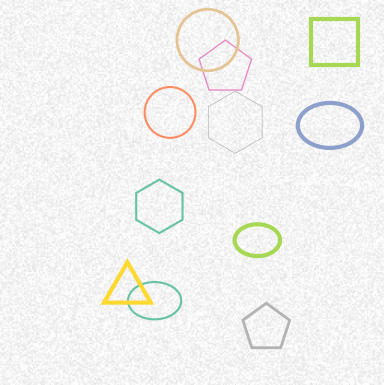[{"shape": "hexagon", "thickness": 1.5, "radius": 0.35, "center": [0.414, 0.464]}, {"shape": "oval", "thickness": 1.5, "radius": 0.35, "center": [0.402, 0.219]}, {"shape": "circle", "thickness": 1.5, "radius": 0.33, "center": [0.442, 0.708]}, {"shape": "oval", "thickness": 3, "radius": 0.42, "center": [0.857, 0.674]}, {"shape": "pentagon", "thickness": 1, "radius": 0.36, "center": [0.585, 0.824]}, {"shape": "oval", "thickness": 3, "radius": 0.29, "center": [0.668, 0.376]}, {"shape": "square", "thickness": 3, "radius": 0.3, "center": [0.869, 0.891]}, {"shape": "triangle", "thickness": 3, "radius": 0.35, "center": [0.331, 0.249]}, {"shape": "circle", "thickness": 2, "radius": 0.4, "center": [0.539, 0.896]}, {"shape": "pentagon", "thickness": 2, "radius": 0.32, "center": [0.692, 0.149]}, {"shape": "hexagon", "thickness": 0.5, "radius": 0.4, "center": [0.611, 0.683]}]